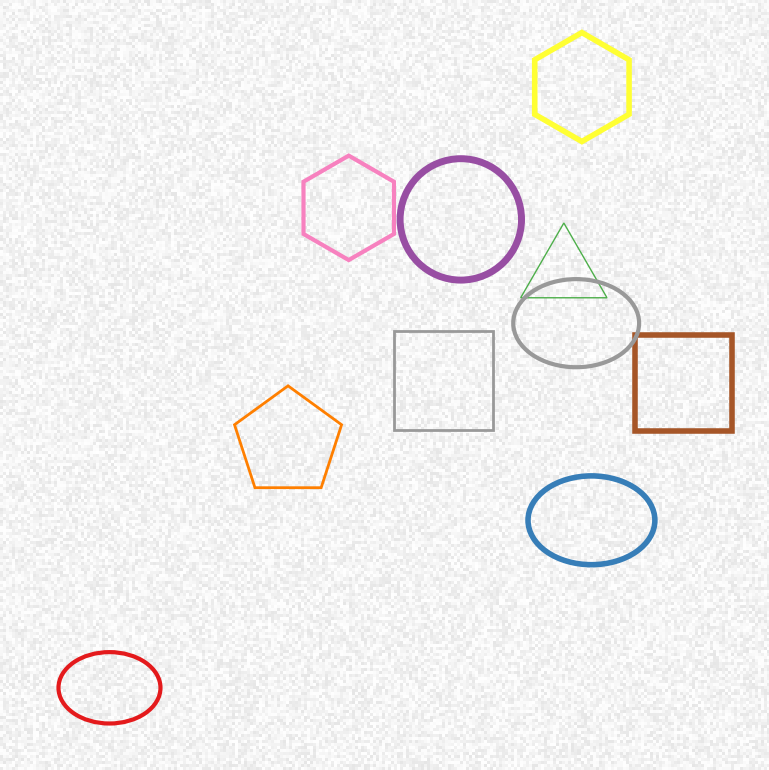[{"shape": "oval", "thickness": 1.5, "radius": 0.33, "center": [0.142, 0.107]}, {"shape": "oval", "thickness": 2, "radius": 0.41, "center": [0.768, 0.324]}, {"shape": "triangle", "thickness": 0.5, "radius": 0.32, "center": [0.732, 0.646]}, {"shape": "circle", "thickness": 2.5, "radius": 0.39, "center": [0.598, 0.715]}, {"shape": "pentagon", "thickness": 1, "radius": 0.37, "center": [0.374, 0.426]}, {"shape": "hexagon", "thickness": 2, "radius": 0.35, "center": [0.756, 0.887]}, {"shape": "square", "thickness": 2, "radius": 0.31, "center": [0.888, 0.503]}, {"shape": "hexagon", "thickness": 1.5, "radius": 0.34, "center": [0.453, 0.73]}, {"shape": "oval", "thickness": 1.5, "radius": 0.41, "center": [0.748, 0.58]}, {"shape": "square", "thickness": 1, "radius": 0.32, "center": [0.577, 0.506]}]